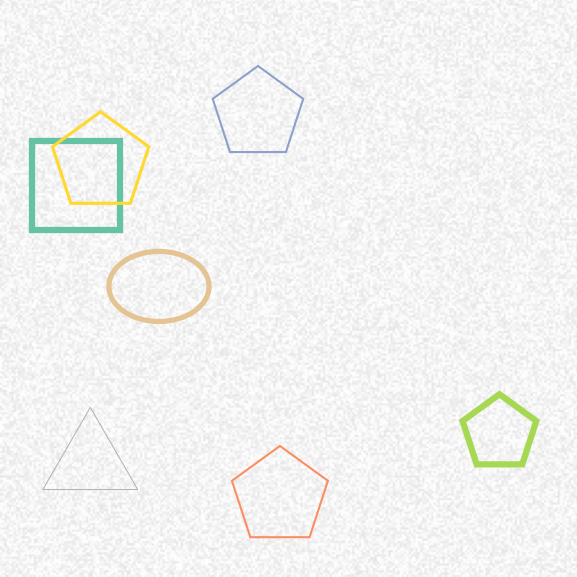[{"shape": "square", "thickness": 3, "radius": 0.38, "center": [0.132, 0.678]}, {"shape": "pentagon", "thickness": 1, "radius": 0.44, "center": [0.485, 0.14]}, {"shape": "pentagon", "thickness": 1, "radius": 0.41, "center": [0.447, 0.802]}, {"shape": "pentagon", "thickness": 3, "radius": 0.34, "center": [0.865, 0.249]}, {"shape": "pentagon", "thickness": 1.5, "radius": 0.44, "center": [0.174, 0.718]}, {"shape": "oval", "thickness": 2.5, "radius": 0.43, "center": [0.275, 0.503]}, {"shape": "triangle", "thickness": 0.5, "radius": 0.47, "center": [0.156, 0.199]}]